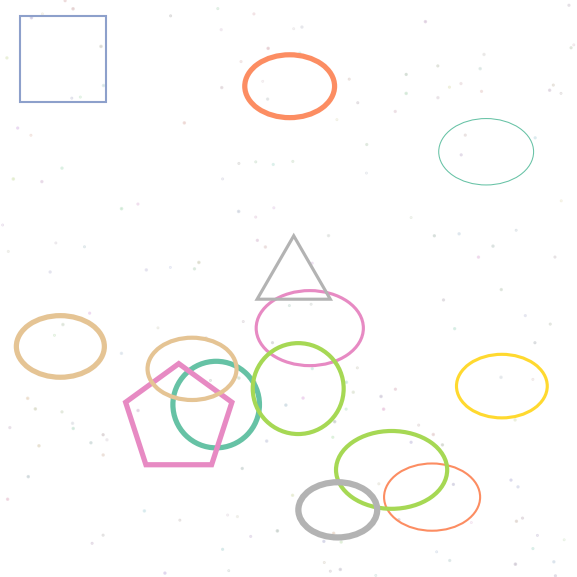[{"shape": "circle", "thickness": 2.5, "radius": 0.37, "center": [0.374, 0.299]}, {"shape": "oval", "thickness": 0.5, "radius": 0.41, "center": [0.842, 0.736]}, {"shape": "oval", "thickness": 2.5, "radius": 0.39, "center": [0.502, 0.85]}, {"shape": "oval", "thickness": 1, "radius": 0.42, "center": [0.748, 0.138]}, {"shape": "square", "thickness": 1, "radius": 0.37, "center": [0.109, 0.897]}, {"shape": "pentagon", "thickness": 2.5, "radius": 0.48, "center": [0.31, 0.273]}, {"shape": "oval", "thickness": 1.5, "radius": 0.46, "center": [0.536, 0.431]}, {"shape": "oval", "thickness": 2, "radius": 0.48, "center": [0.678, 0.185]}, {"shape": "circle", "thickness": 2, "radius": 0.39, "center": [0.516, 0.326]}, {"shape": "oval", "thickness": 1.5, "radius": 0.39, "center": [0.869, 0.331]}, {"shape": "oval", "thickness": 2, "radius": 0.39, "center": [0.333, 0.36]}, {"shape": "oval", "thickness": 2.5, "radius": 0.38, "center": [0.105, 0.399]}, {"shape": "triangle", "thickness": 1.5, "radius": 0.37, "center": [0.509, 0.518]}, {"shape": "oval", "thickness": 3, "radius": 0.34, "center": [0.585, 0.116]}]